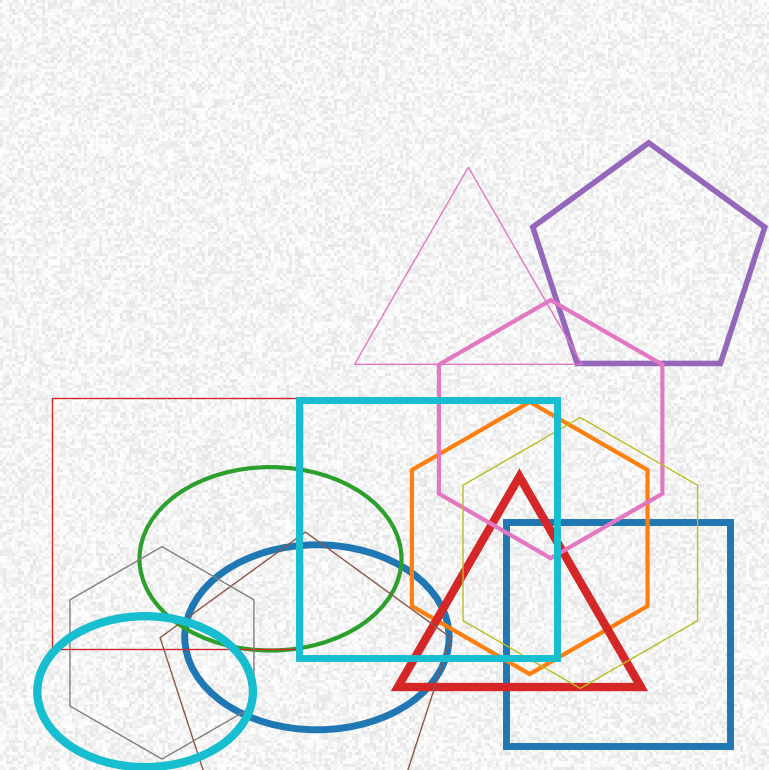[{"shape": "square", "thickness": 2.5, "radius": 0.73, "center": [0.802, 0.177]}, {"shape": "oval", "thickness": 2.5, "radius": 0.86, "center": [0.412, 0.172]}, {"shape": "hexagon", "thickness": 1.5, "radius": 0.88, "center": [0.688, 0.301]}, {"shape": "oval", "thickness": 1.5, "radius": 0.85, "center": [0.351, 0.274]}, {"shape": "triangle", "thickness": 3, "radius": 0.91, "center": [0.675, 0.199]}, {"shape": "square", "thickness": 0.5, "radius": 0.81, "center": [0.23, 0.32]}, {"shape": "pentagon", "thickness": 2, "radius": 0.79, "center": [0.843, 0.656]}, {"shape": "pentagon", "thickness": 0.5, "radius": 0.99, "center": [0.397, 0.11]}, {"shape": "hexagon", "thickness": 1.5, "radius": 0.84, "center": [0.715, 0.443]}, {"shape": "triangle", "thickness": 0.5, "radius": 0.85, "center": [0.608, 0.612]}, {"shape": "hexagon", "thickness": 0.5, "radius": 0.69, "center": [0.21, 0.152]}, {"shape": "hexagon", "thickness": 0.5, "radius": 0.88, "center": [0.754, 0.282]}, {"shape": "square", "thickness": 2.5, "radius": 0.84, "center": [0.555, 0.313]}, {"shape": "oval", "thickness": 3, "radius": 0.7, "center": [0.188, 0.102]}]